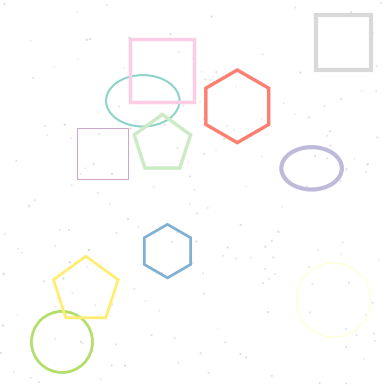[{"shape": "oval", "thickness": 1.5, "radius": 0.48, "center": [0.371, 0.738]}, {"shape": "circle", "thickness": 0.5, "radius": 0.48, "center": [0.866, 0.221]}, {"shape": "oval", "thickness": 3, "radius": 0.39, "center": [0.809, 0.563]}, {"shape": "hexagon", "thickness": 2.5, "radius": 0.47, "center": [0.616, 0.724]}, {"shape": "hexagon", "thickness": 2, "radius": 0.35, "center": [0.435, 0.348]}, {"shape": "circle", "thickness": 2, "radius": 0.4, "center": [0.161, 0.112]}, {"shape": "square", "thickness": 2.5, "radius": 0.41, "center": [0.421, 0.816]}, {"shape": "square", "thickness": 3, "radius": 0.35, "center": [0.893, 0.889]}, {"shape": "square", "thickness": 0.5, "radius": 0.33, "center": [0.267, 0.602]}, {"shape": "pentagon", "thickness": 2.5, "radius": 0.38, "center": [0.422, 0.626]}, {"shape": "pentagon", "thickness": 2, "radius": 0.44, "center": [0.223, 0.246]}]